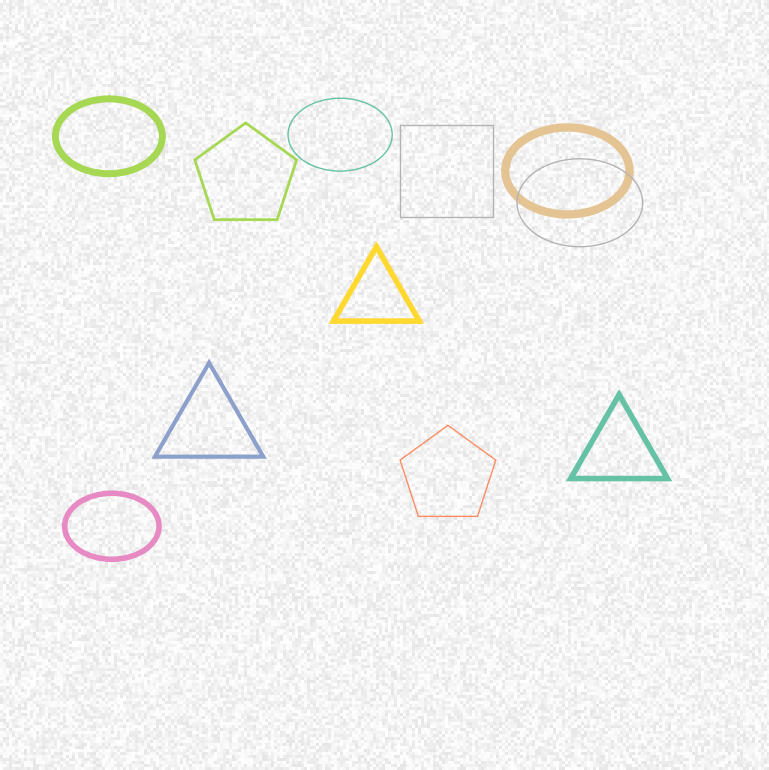[{"shape": "triangle", "thickness": 2, "radius": 0.36, "center": [0.804, 0.415]}, {"shape": "oval", "thickness": 0.5, "radius": 0.34, "center": [0.442, 0.825]}, {"shape": "pentagon", "thickness": 0.5, "radius": 0.33, "center": [0.582, 0.382]}, {"shape": "triangle", "thickness": 1.5, "radius": 0.41, "center": [0.272, 0.448]}, {"shape": "oval", "thickness": 2, "radius": 0.31, "center": [0.145, 0.317]}, {"shape": "oval", "thickness": 2.5, "radius": 0.35, "center": [0.141, 0.823]}, {"shape": "pentagon", "thickness": 1, "radius": 0.35, "center": [0.319, 0.771]}, {"shape": "triangle", "thickness": 2, "radius": 0.32, "center": [0.489, 0.615]}, {"shape": "oval", "thickness": 3, "radius": 0.4, "center": [0.737, 0.778]}, {"shape": "oval", "thickness": 0.5, "radius": 0.41, "center": [0.753, 0.737]}, {"shape": "square", "thickness": 0.5, "radius": 0.3, "center": [0.58, 0.778]}]